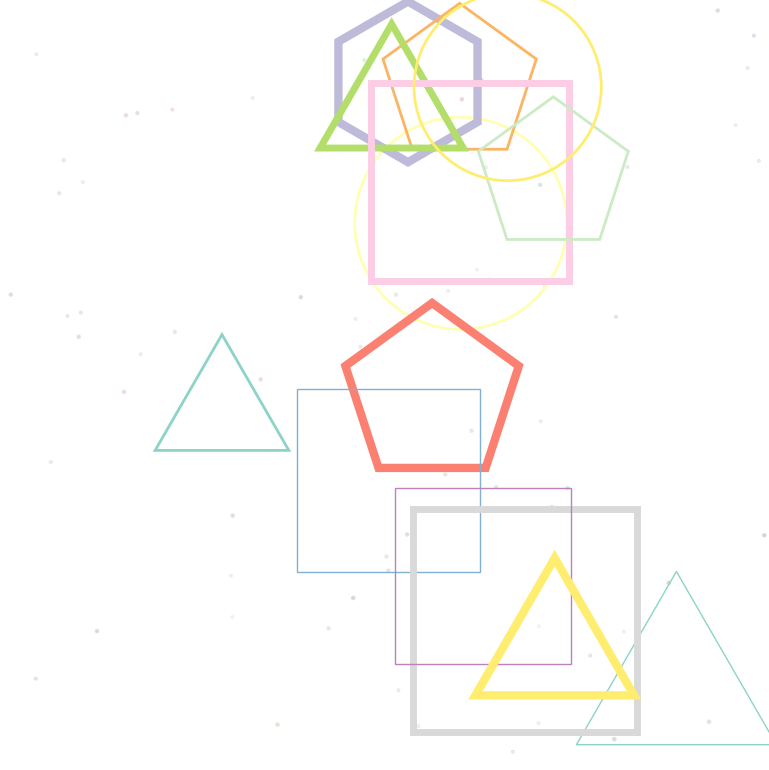[{"shape": "triangle", "thickness": 1, "radius": 0.5, "center": [0.288, 0.465]}, {"shape": "triangle", "thickness": 0.5, "radius": 0.75, "center": [0.878, 0.108]}, {"shape": "circle", "thickness": 1, "radius": 0.69, "center": [0.598, 0.71]}, {"shape": "hexagon", "thickness": 3, "radius": 0.52, "center": [0.53, 0.894]}, {"shape": "pentagon", "thickness": 3, "radius": 0.59, "center": [0.561, 0.488]}, {"shape": "square", "thickness": 0.5, "radius": 0.6, "center": [0.505, 0.376]}, {"shape": "pentagon", "thickness": 1, "radius": 0.52, "center": [0.597, 0.891]}, {"shape": "triangle", "thickness": 2.5, "radius": 0.54, "center": [0.509, 0.861]}, {"shape": "square", "thickness": 2.5, "radius": 0.64, "center": [0.61, 0.763]}, {"shape": "square", "thickness": 2.5, "radius": 0.73, "center": [0.682, 0.194]}, {"shape": "square", "thickness": 0.5, "radius": 0.57, "center": [0.627, 0.252]}, {"shape": "pentagon", "thickness": 1, "radius": 0.51, "center": [0.719, 0.772]}, {"shape": "triangle", "thickness": 3, "radius": 0.59, "center": [0.72, 0.156]}, {"shape": "circle", "thickness": 1, "radius": 0.61, "center": [0.659, 0.887]}]